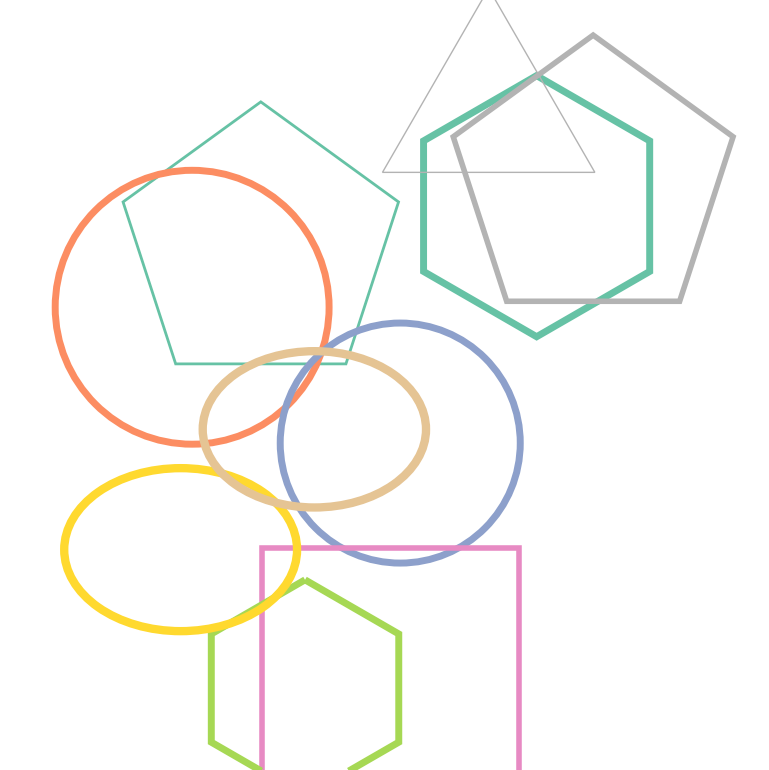[{"shape": "hexagon", "thickness": 2.5, "radius": 0.85, "center": [0.697, 0.732]}, {"shape": "pentagon", "thickness": 1, "radius": 0.94, "center": [0.339, 0.68]}, {"shape": "circle", "thickness": 2.5, "radius": 0.89, "center": [0.25, 0.601]}, {"shape": "circle", "thickness": 2.5, "radius": 0.78, "center": [0.52, 0.425]}, {"shape": "square", "thickness": 2, "radius": 0.83, "center": [0.507, 0.122]}, {"shape": "hexagon", "thickness": 2.5, "radius": 0.7, "center": [0.396, 0.106]}, {"shape": "oval", "thickness": 3, "radius": 0.76, "center": [0.235, 0.286]}, {"shape": "oval", "thickness": 3, "radius": 0.72, "center": [0.408, 0.442]}, {"shape": "triangle", "thickness": 0.5, "radius": 0.8, "center": [0.635, 0.856]}, {"shape": "pentagon", "thickness": 2, "radius": 0.96, "center": [0.77, 0.763]}]